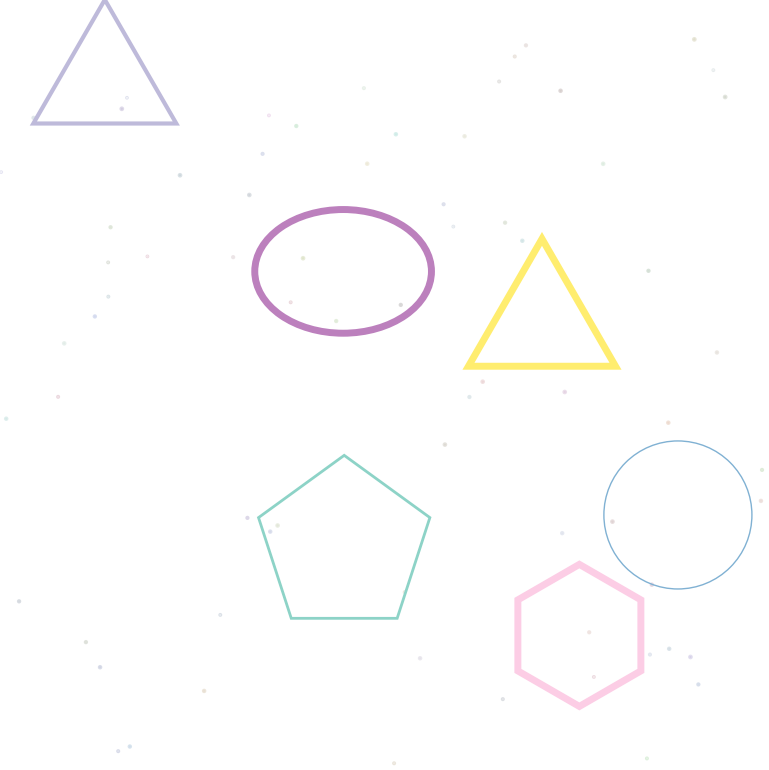[{"shape": "pentagon", "thickness": 1, "radius": 0.58, "center": [0.447, 0.292]}, {"shape": "triangle", "thickness": 1.5, "radius": 0.54, "center": [0.136, 0.893]}, {"shape": "circle", "thickness": 0.5, "radius": 0.48, "center": [0.88, 0.331]}, {"shape": "hexagon", "thickness": 2.5, "radius": 0.46, "center": [0.752, 0.175]}, {"shape": "oval", "thickness": 2.5, "radius": 0.57, "center": [0.446, 0.648]}, {"shape": "triangle", "thickness": 2.5, "radius": 0.55, "center": [0.704, 0.579]}]